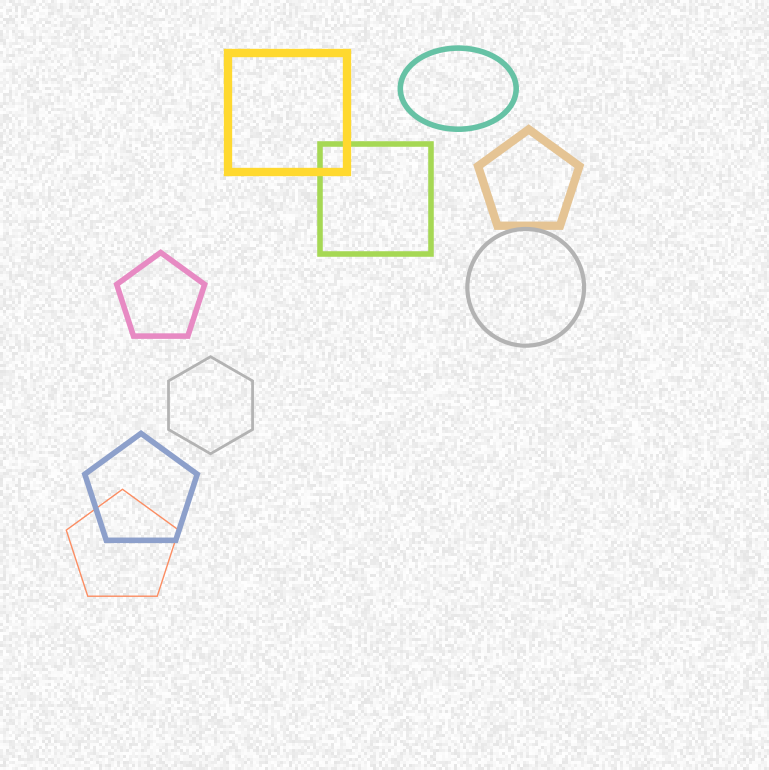[{"shape": "oval", "thickness": 2, "radius": 0.38, "center": [0.595, 0.885]}, {"shape": "pentagon", "thickness": 0.5, "radius": 0.38, "center": [0.159, 0.288]}, {"shape": "pentagon", "thickness": 2, "radius": 0.38, "center": [0.183, 0.36]}, {"shape": "pentagon", "thickness": 2, "radius": 0.3, "center": [0.209, 0.612]}, {"shape": "square", "thickness": 2, "radius": 0.36, "center": [0.488, 0.742]}, {"shape": "square", "thickness": 3, "radius": 0.39, "center": [0.373, 0.854]}, {"shape": "pentagon", "thickness": 3, "radius": 0.35, "center": [0.687, 0.763]}, {"shape": "circle", "thickness": 1.5, "radius": 0.38, "center": [0.683, 0.627]}, {"shape": "hexagon", "thickness": 1, "radius": 0.32, "center": [0.273, 0.474]}]